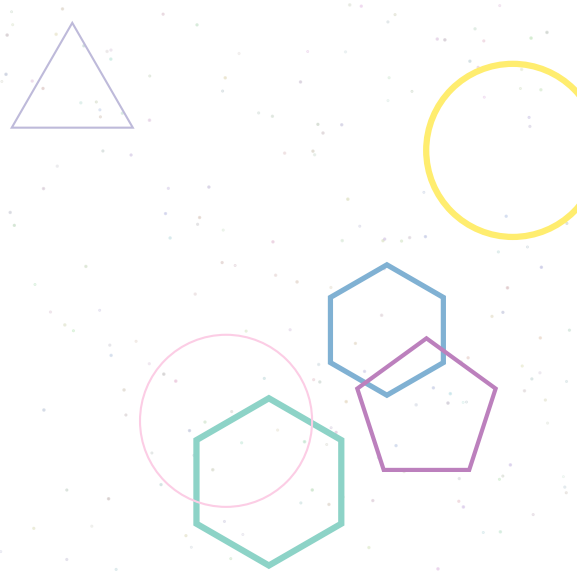[{"shape": "hexagon", "thickness": 3, "radius": 0.72, "center": [0.466, 0.165]}, {"shape": "triangle", "thickness": 1, "radius": 0.61, "center": [0.125, 0.839]}, {"shape": "hexagon", "thickness": 2.5, "radius": 0.56, "center": [0.67, 0.428]}, {"shape": "circle", "thickness": 1, "radius": 0.75, "center": [0.391, 0.27]}, {"shape": "pentagon", "thickness": 2, "radius": 0.63, "center": [0.738, 0.287]}, {"shape": "circle", "thickness": 3, "radius": 0.75, "center": [0.888, 0.739]}]